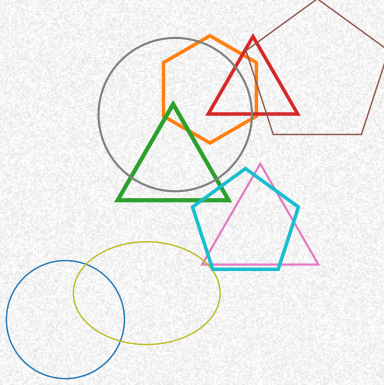[{"shape": "circle", "thickness": 1, "radius": 0.77, "center": [0.17, 0.17]}, {"shape": "hexagon", "thickness": 2.5, "radius": 0.7, "center": [0.545, 0.768]}, {"shape": "triangle", "thickness": 3, "radius": 0.83, "center": [0.45, 0.563]}, {"shape": "triangle", "thickness": 2.5, "radius": 0.67, "center": [0.657, 0.771]}, {"shape": "pentagon", "thickness": 1, "radius": 0.97, "center": [0.824, 0.808]}, {"shape": "triangle", "thickness": 1.5, "radius": 0.87, "center": [0.676, 0.4]}, {"shape": "circle", "thickness": 1.5, "radius": 1.0, "center": [0.455, 0.702]}, {"shape": "oval", "thickness": 1, "radius": 0.95, "center": [0.381, 0.239]}, {"shape": "pentagon", "thickness": 2.5, "radius": 0.72, "center": [0.638, 0.418]}]